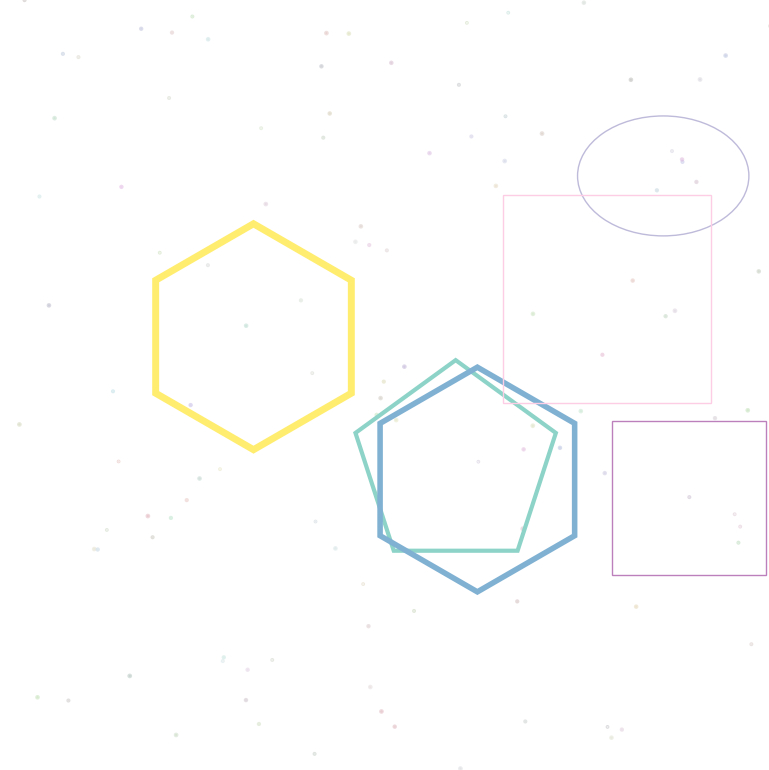[{"shape": "pentagon", "thickness": 1.5, "radius": 0.68, "center": [0.592, 0.395]}, {"shape": "oval", "thickness": 0.5, "radius": 0.56, "center": [0.861, 0.772]}, {"shape": "hexagon", "thickness": 2, "radius": 0.73, "center": [0.62, 0.377]}, {"shape": "square", "thickness": 0.5, "radius": 0.67, "center": [0.788, 0.612]}, {"shape": "square", "thickness": 0.5, "radius": 0.5, "center": [0.895, 0.353]}, {"shape": "hexagon", "thickness": 2.5, "radius": 0.73, "center": [0.329, 0.563]}]